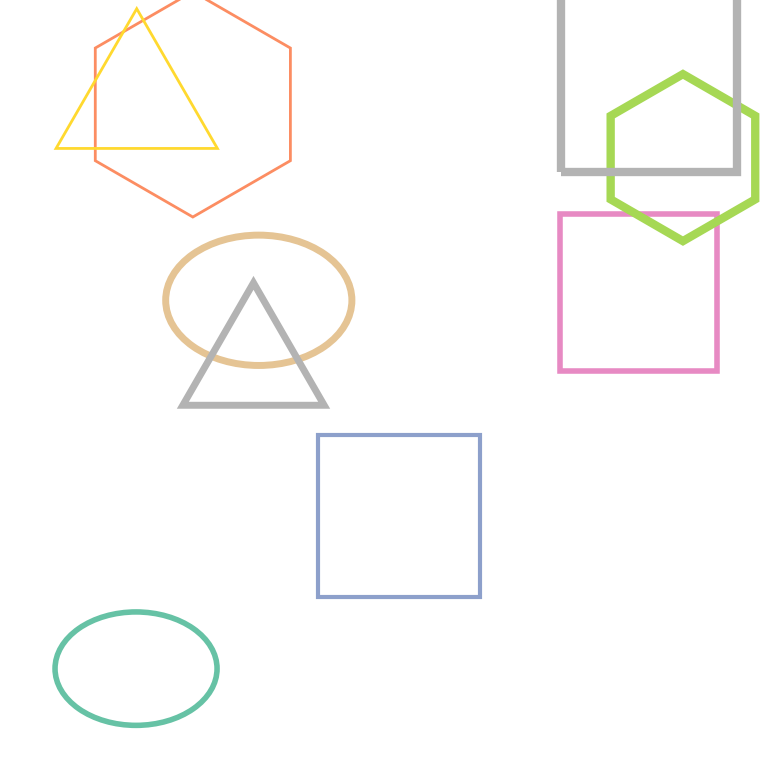[{"shape": "oval", "thickness": 2, "radius": 0.53, "center": [0.177, 0.132]}, {"shape": "hexagon", "thickness": 1, "radius": 0.73, "center": [0.25, 0.864]}, {"shape": "square", "thickness": 1.5, "radius": 0.53, "center": [0.519, 0.33]}, {"shape": "square", "thickness": 2, "radius": 0.51, "center": [0.829, 0.62]}, {"shape": "hexagon", "thickness": 3, "radius": 0.54, "center": [0.887, 0.795]}, {"shape": "triangle", "thickness": 1, "radius": 0.6, "center": [0.178, 0.868]}, {"shape": "oval", "thickness": 2.5, "radius": 0.6, "center": [0.336, 0.61]}, {"shape": "triangle", "thickness": 2.5, "radius": 0.53, "center": [0.329, 0.527]}, {"shape": "square", "thickness": 3, "radius": 0.57, "center": [0.843, 0.89]}]